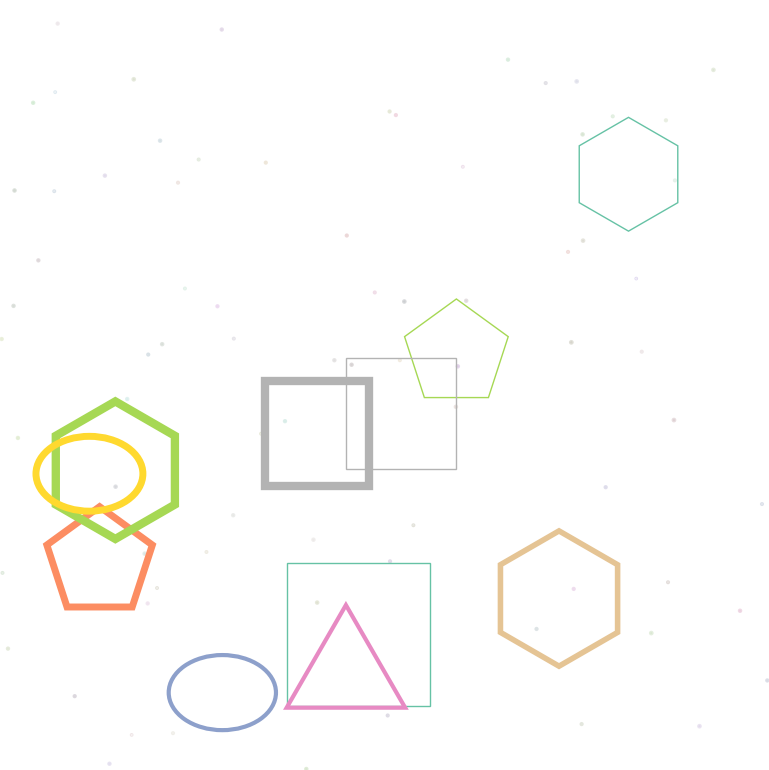[{"shape": "square", "thickness": 0.5, "radius": 0.46, "center": [0.466, 0.176]}, {"shape": "hexagon", "thickness": 0.5, "radius": 0.37, "center": [0.816, 0.774]}, {"shape": "pentagon", "thickness": 2.5, "radius": 0.36, "center": [0.129, 0.27]}, {"shape": "oval", "thickness": 1.5, "radius": 0.35, "center": [0.289, 0.101]}, {"shape": "triangle", "thickness": 1.5, "radius": 0.44, "center": [0.449, 0.125]}, {"shape": "hexagon", "thickness": 3, "radius": 0.45, "center": [0.15, 0.389]}, {"shape": "pentagon", "thickness": 0.5, "radius": 0.35, "center": [0.593, 0.541]}, {"shape": "oval", "thickness": 2.5, "radius": 0.35, "center": [0.116, 0.385]}, {"shape": "hexagon", "thickness": 2, "radius": 0.44, "center": [0.726, 0.223]}, {"shape": "square", "thickness": 3, "radius": 0.34, "center": [0.412, 0.437]}, {"shape": "square", "thickness": 0.5, "radius": 0.36, "center": [0.521, 0.463]}]